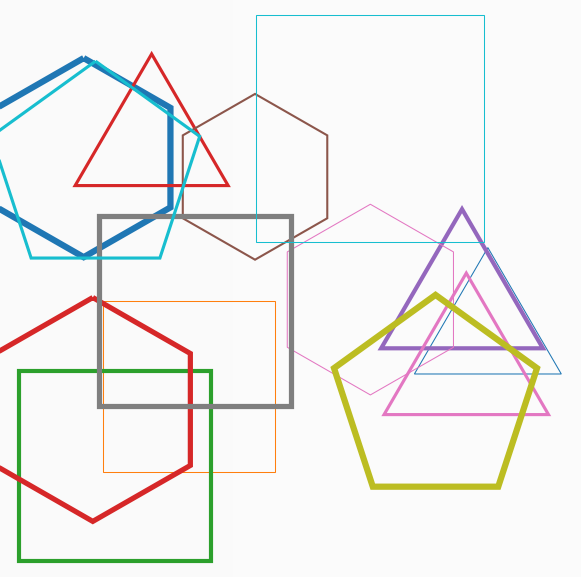[{"shape": "hexagon", "thickness": 3, "radius": 0.86, "center": [0.144, 0.726]}, {"shape": "triangle", "thickness": 0.5, "radius": 0.73, "center": [0.839, 0.424]}, {"shape": "square", "thickness": 0.5, "radius": 0.74, "center": [0.325, 0.33]}, {"shape": "square", "thickness": 2, "radius": 0.82, "center": [0.198, 0.192]}, {"shape": "triangle", "thickness": 1.5, "radius": 0.76, "center": [0.261, 0.754]}, {"shape": "hexagon", "thickness": 2.5, "radius": 0.97, "center": [0.16, 0.29]}, {"shape": "triangle", "thickness": 2, "radius": 0.8, "center": [0.795, 0.476]}, {"shape": "hexagon", "thickness": 1, "radius": 0.72, "center": [0.439, 0.693]}, {"shape": "hexagon", "thickness": 0.5, "radius": 0.83, "center": [0.637, 0.48]}, {"shape": "triangle", "thickness": 1.5, "radius": 0.82, "center": [0.802, 0.363]}, {"shape": "square", "thickness": 2.5, "radius": 0.82, "center": [0.335, 0.461]}, {"shape": "pentagon", "thickness": 3, "radius": 0.92, "center": [0.749, 0.305]}, {"shape": "pentagon", "thickness": 1.5, "radius": 0.94, "center": [0.164, 0.705]}, {"shape": "square", "thickness": 0.5, "radius": 0.98, "center": [0.637, 0.777]}]